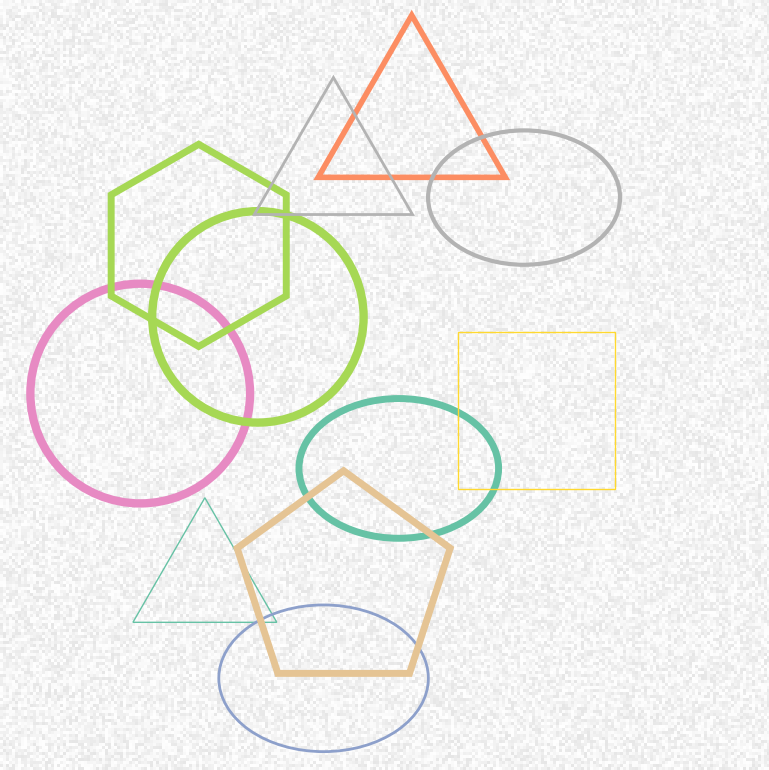[{"shape": "oval", "thickness": 2.5, "radius": 0.65, "center": [0.518, 0.392]}, {"shape": "triangle", "thickness": 0.5, "radius": 0.54, "center": [0.266, 0.246]}, {"shape": "triangle", "thickness": 2, "radius": 0.7, "center": [0.535, 0.84]}, {"shape": "oval", "thickness": 1, "radius": 0.68, "center": [0.42, 0.119]}, {"shape": "circle", "thickness": 3, "radius": 0.71, "center": [0.182, 0.489]}, {"shape": "hexagon", "thickness": 2.5, "radius": 0.66, "center": [0.258, 0.681]}, {"shape": "circle", "thickness": 3, "radius": 0.69, "center": [0.335, 0.588]}, {"shape": "square", "thickness": 0.5, "radius": 0.51, "center": [0.697, 0.467]}, {"shape": "pentagon", "thickness": 2.5, "radius": 0.73, "center": [0.446, 0.243]}, {"shape": "triangle", "thickness": 1, "radius": 0.59, "center": [0.433, 0.781]}, {"shape": "oval", "thickness": 1.5, "radius": 0.62, "center": [0.681, 0.743]}]